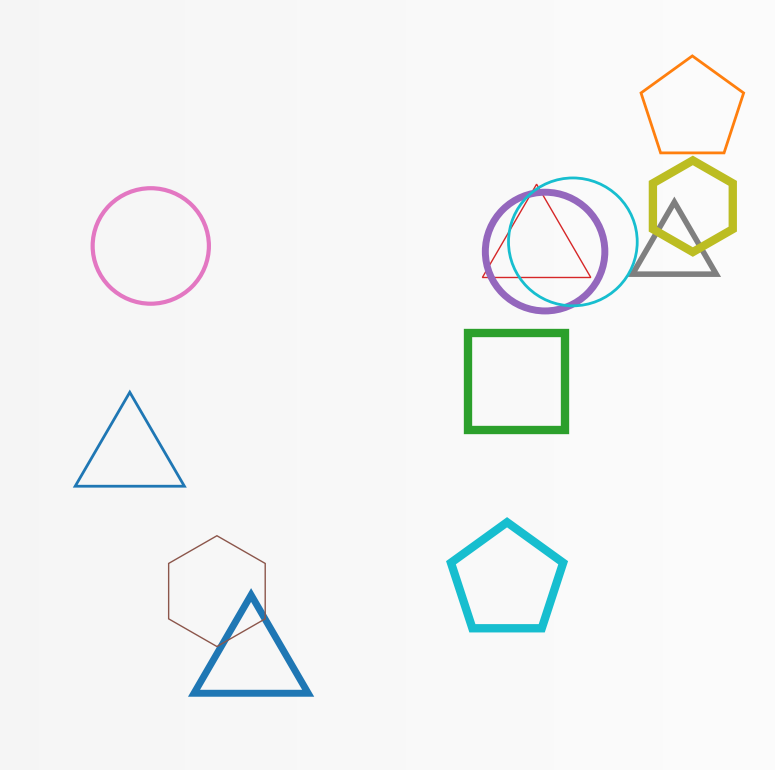[{"shape": "triangle", "thickness": 2.5, "radius": 0.43, "center": [0.324, 0.142]}, {"shape": "triangle", "thickness": 1, "radius": 0.41, "center": [0.167, 0.409]}, {"shape": "pentagon", "thickness": 1, "radius": 0.35, "center": [0.893, 0.858]}, {"shape": "square", "thickness": 3, "radius": 0.31, "center": [0.666, 0.505]}, {"shape": "triangle", "thickness": 0.5, "radius": 0.4, "center": [0.692, 0.68]}, {"shape": "circle", "thickness": 2.5, "radius": 0.39, "center": [0.703, 0.673]}, {"shape": "hexagon", "thickness": 0.5, "radius": 0.36, "center": [0.28, 0.232]}, {"shape": "circle", "thickness": 1.5, "radius": 0.37, "center": [0.195, 0.681]}, {"shape": "triangle", "thickness": 2, "radius": 0.31, "center": [0.87, 0.675]}, {"shape": "hexagon", "thickness": 3, "radius": 0.3, "center": [0.894, 0.732]}, {"shape": "circle", "thickness": 1, "radius": 0.42, "center": [0.739, 0.686]}, {"shape": "pentagon", "thickness": 3, "radius": 0.38, "center": [0.654, 0.246]}]